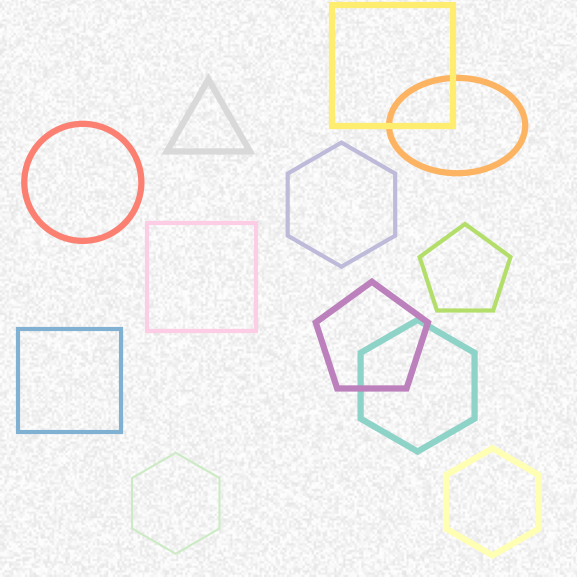[{"shape": "hexagon", "thickness": 3, "radius": 0.57, "center": [0.723, 0.331]}, {"shape": "hexagon", "thickness": 3, "radius": 0.46, "center": [0.853, 0.13]}, {"shape": "hexagon", "thickness": 2, "radius": 0.54, "center": [0.591, 0.645]}, {"shape": "circle", "thickness": 3, "radius": 0.51, "center": [0.143, 0.683]}, {"shape": "square", "thickness": 2, "radius": 0.44, "center": [0.121, 0.34]}, {"shape": "oval", "thickness": 3, "radius": 0.59, "center": [0.792, 0.782]}, {"shape": "pentagon", "thickness": 2, "radius": 0.41, "center": [0.805, 0.528]}, {"shape": "square", "thickness": 2, "radius": 0.47, "center": [0.349, 0.519]}, {"shape": "triangle", "thickness": 3, "radius": 0.42, "center": [0.361, 0.778]}, {"shape": "pentagon", "thickness": 3, "radius": 0.51, "center": [0.644, 0.409]}, {"shape": "hexagon", "thickness": 1, "radius": 0.44, "center": [0.304, 0.128]}, {"shape": "square", "thickness": 3, "radius": 0.53, "center": [0.679, 0.886]}]